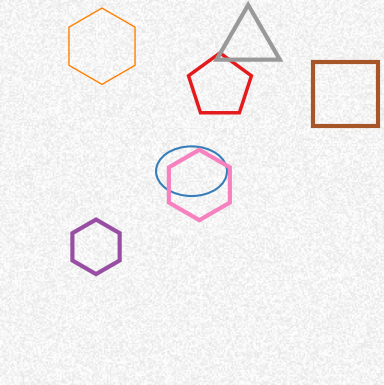[{"shape": "pentagon", "thickness": 2.5, "radius": 0.43, "center": [0.571, 0.777]}, {"shape": "oval", "thickness": 1.5, "radius": 0.46, "center": [0.498, 0.555]}, {"shape": "hexagon", "thickness": 3, "radius": 0.35, "center": [0.249, 0.359]}, {"shape": "hexagon", "thickness": 1, "radius": 0.5, "center": [0.265, 0.88]}, {"shape": "square", "thickness": 3, "radius": 0.42, "center": [0.898, 0.756]}, {"shape": "hexagon", "thickness": 3, "radius": 0.46, "center": [0.518, 0.52]}, {"shape": "triangle", "thickness": 3, "radius": 0.47, "center": [0.645, 0.892]}]